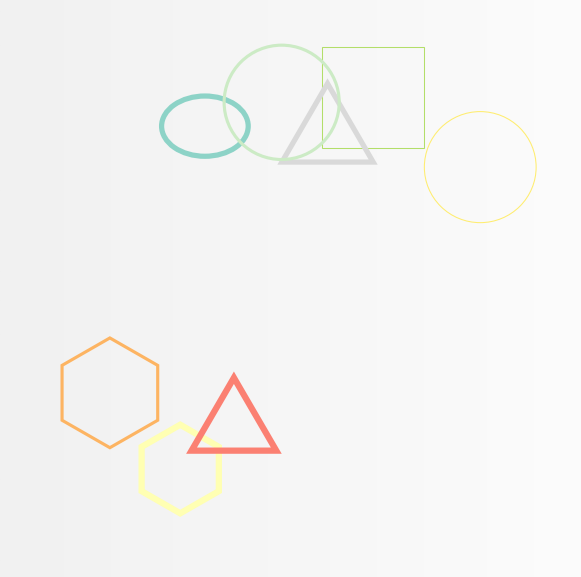[{"shape": "oval", "thickness": 2.5, "radius": 0.37, "center": [0.353, 0.781]}, {"shape": "hexagon", "thickness": 3, "radius": 0.38, "center": [0.31, 0.187]}, {"shape": "triangle", "thickness": 3, "radius": 0.42, "center": [0.402, 0.261]}, {"shape": "hexagon", "thickness": 1.5, "radius": 0.48, "center": [0.189, 0.319]}, {"shape": "square", "thickness": 0.5, "radius": 0.44, "center": [0.642, 0.831]}, {"shape": "triangle", "thickness": 2.5, "radius": 0.45, "center": [0.563, 0.764]}, {"shape": "circle", "thickness": 1.5, "radius": 0.5, "center": [0.485, 0.822]}, {"shape": "circle", "thickness": 0.5, "radius": 0.48, "center": [0.826, 0.71]}]